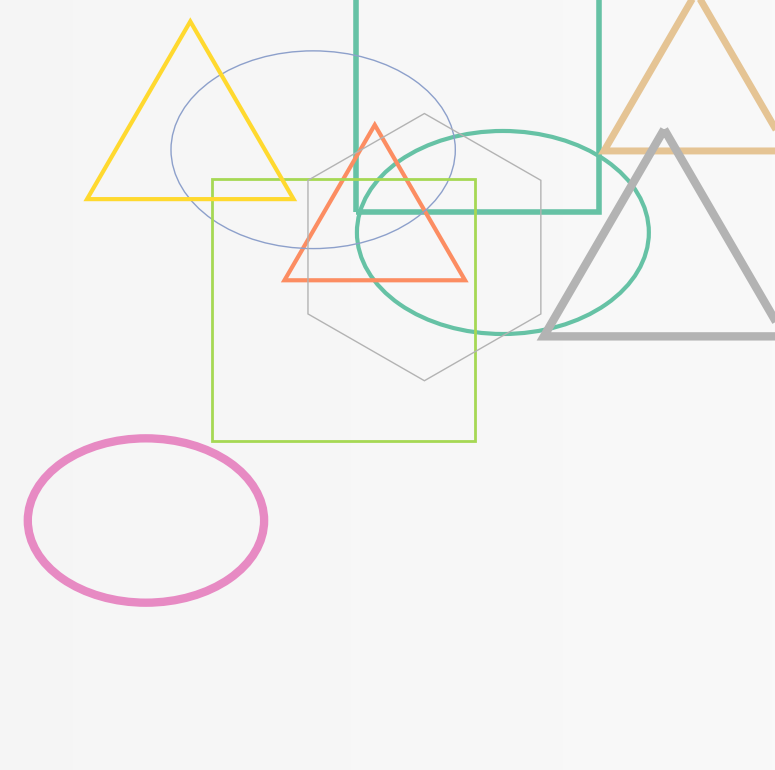[{"shape": "square", "thickness": 2, "radius": 0.79, "center": [0.616, 0.882]}, {"shape": "oval", "thickness": 1.5, "radius": 0.94, "center": [0.649, 0.698]}, {"shape": "triangle", "thickness": 1.5, "radius": 0.67, "center": [0.484, 0.703]}, {"shape": "oval", "thickness": 0.5, "radius": 0.92, "center": [0.404, 0.806]}, {"shape": "oval", "thickness": 3, "radius": 0.76, "center": [0.188, 0.324]}, {"shape": "square", "thickness": 1, "radius": 0.85, "center": [0.443, 0.597]}, {"shape": "triangle", "thickness": 1.5, "radius": 0.77, "center": [0.246, 0.818]}, {"shape": "triangle", "thickness": 2.5, "radius": 0.69, "center": [0.898, 0.873]}, {"shape": "triangle", "thickness": 3, "radius": 0.9, "center": [0.857, 0.653]}, {"shape": "hexagon", "thickness": 0.5, "radius": 0.87, "center": [0.548, 0.679]}]